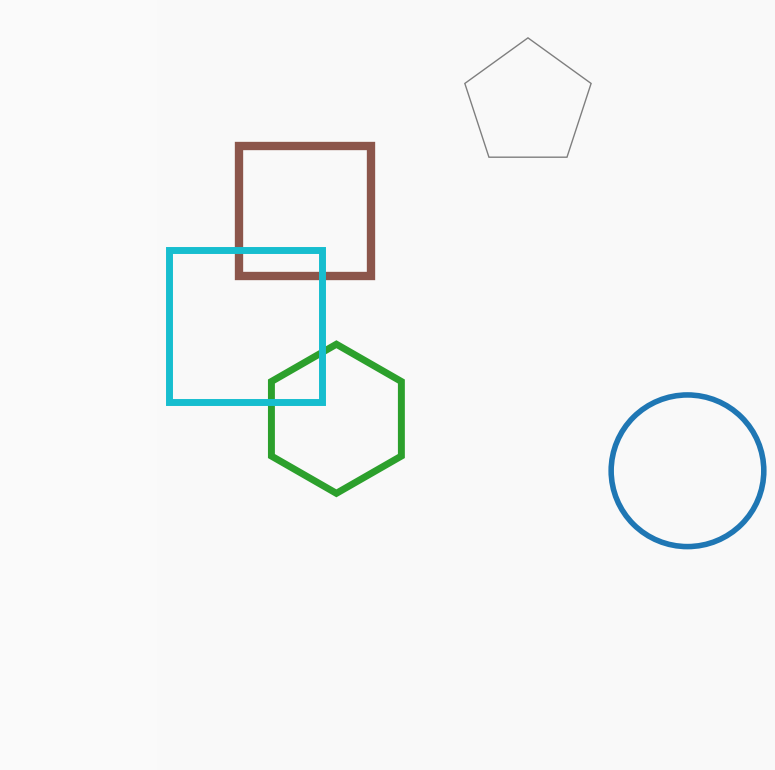[{"shape": "circle", "thickness": 2, "radius": 0.49, "center": [0.887, 0.389]}, {"shape": "hexagon", "thickness": 2.5, "radius": 0.48, "center": [0.434, 0.456]}, {"shape": "square", "thickness": 3, "radius": 0.42, "center": [0.393, 0.726]}, {"shape": "pentagon", "thickness": 0.5, "radius": 0.43, "center": [0.681, 0.865]}, {"shape": "square", "thickness": 2.5, "radius": 0.49, "center": [0.317, 0.577]}]